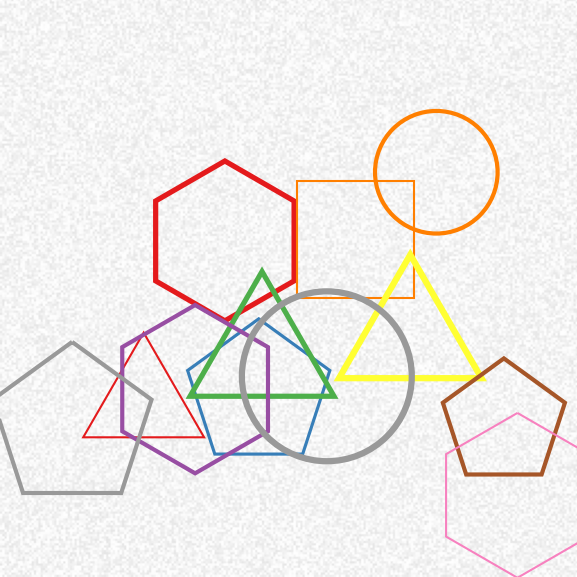[{"shape": "hexagon", "thickness": 2.5, "radius": 0.69, "center": [0.389, 0.582]}, {"shape": "triangle", "thickness": 1, "radius": 0.6, "center": [0.249, 0.302]}, {"shape": "pentagon", "thickness": 1.5, "radius": 0.65, "center": [0.448, 0.318]}, {"shape": "triangle", "thickness": 2.5, "radius": 0.72, "center": [0.454, 0.385]}, {"shape": "hexagon", "thickness": 2, "radius": 0.73, "center": [0.338, 0.325]}, {"shape": "circle", "thickness": 2, "radius": 0.53, "center": [0.756, 0.701]}, {"shape": "square", "thickness": 1, "radius": 0.51, "center": [0.615, 0.584]}, {"shape": "triangle", "thickness": 3, "radius": 0.71, "center": [0.71, 0.416]}, {"shape": "pentagon", "thickness": 2, "radius": 0.56, "center": [0.873, 0.267]}, {"shape": "hexagon", "thickness": 1, "radius": 0.71, "center": [0.896, 0.141]}, {"shape": "pentagon", "thickness": 2, "radius": 0.72, "center": [0.125, 0.262]}, {"shape": "circle", "thickness": 3, "radius": 0.74, "center": [0.566, 0.348]}]